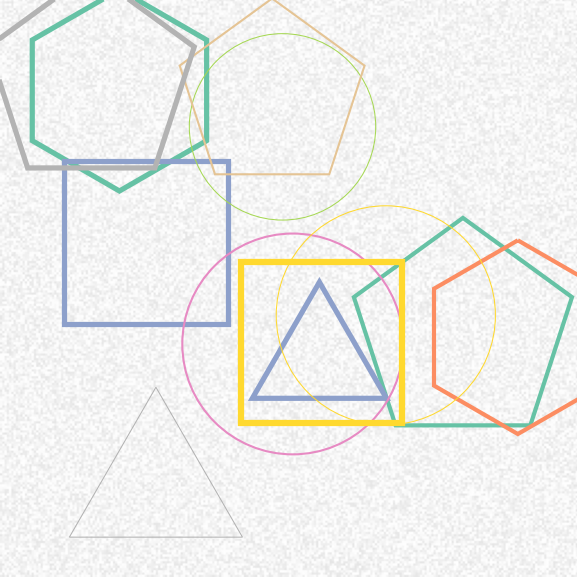[{"shape": "hexagon", "thickness": 2.5, "radius": 0.87, "center": [0.207, 0.843]}, {"shape": "pentagon", "thickness": 2, "radius": 0.99, "center": [0.802, 0.423]}, {"shape": "hexagon", "thickness": 2, "radius": 0.84, "center": [0.897, 0.415]}, {"shape": "triangle", "thickness": 2.5, "radius": 0.67, "center": [0.553, 0.376]}, {"shape": "square", "thickness": 2.5, "radius": 0.71, "center": [0.253, 0.579]}, {"shape": "circle", "thickness": 1, "radius": 0.96, "center": [0.507, 0.404]}, {"shape": "circle", "thickness": 0.5, "radius": 0.81, "center": [0.489, 0.779]}, {"shape": "circle", "thickness": 0.5, "radius": 0.95, "center": [0.668, 0.453]}, {"shape": "square", "thickness": 3, "radius": 0.7, "center": [0.557, 0.406]}, {"shape": "pentagon", "thickness": 1, "radius": 0.84, "center": [0.471, 0.833]}, {"shape": "pentagon", "thickness": 2.5, "radius": 0.94, "center": [0.158, 0.86]}, {"shape": "triangle", "thickness": 0.5, "radius": 0.87, "center": [0.27, 0.156]}]